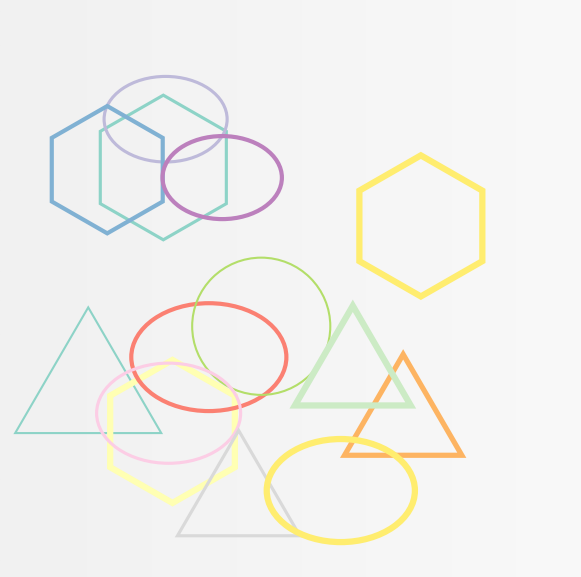[{"shape": "triangle", "thickness": 1, "radius": 0.73, "center": [0.152, 0.322]}, {"shape": "hexagon", "thickness": 1.5, "radius": 0.63, "center": [0.281, 0.709]}, {"shape": "hexagon", "thickness": 3, "radius": 0.62, "center": [0.297, 0.252]}, {"shape": "oval", "thickness": 1.5, "radius": 0.53, "center": [0.285, 0.793]}, {"shape": "oval", "thickness": 2, "radius": 0.67, "center": [0.359, 0.381]}, {"shape": "hexagon", "thickness": 2, "radius": 0.55, "center": [0.185, 0.705]}, {"shape": "triangle", "thickness": 2.5, "radius": 0.58, "center": [0.694, 0.269]}, {"shape": "circle", "thickness": 1, "radius": 0.59, "center": [0.449, 0.434]}, {"shape": "oval", "thickness": 1.5, "radius": 0.62, "center": [0.29, 0.284]}, {"shape": "triangle", "thickness": 1.5, "radius": 0.61, "center": [0.411, 0.132]}, {"shape": "oval", "thickness": 2, "radius": 0.51, "center": [0.382, 0.692]}, {"shape": "triangle", "thickness": 3, "radius": 0.58, "center": [0.607, 0.355]}, {"shape": "oval", "thickness": 3, "radius": 0.64, "center": [0.586, 0.15]}, {"shape": "hexagon", "thickness": 3, "radius": 0.61, "center": [0.724, 0.608]}]